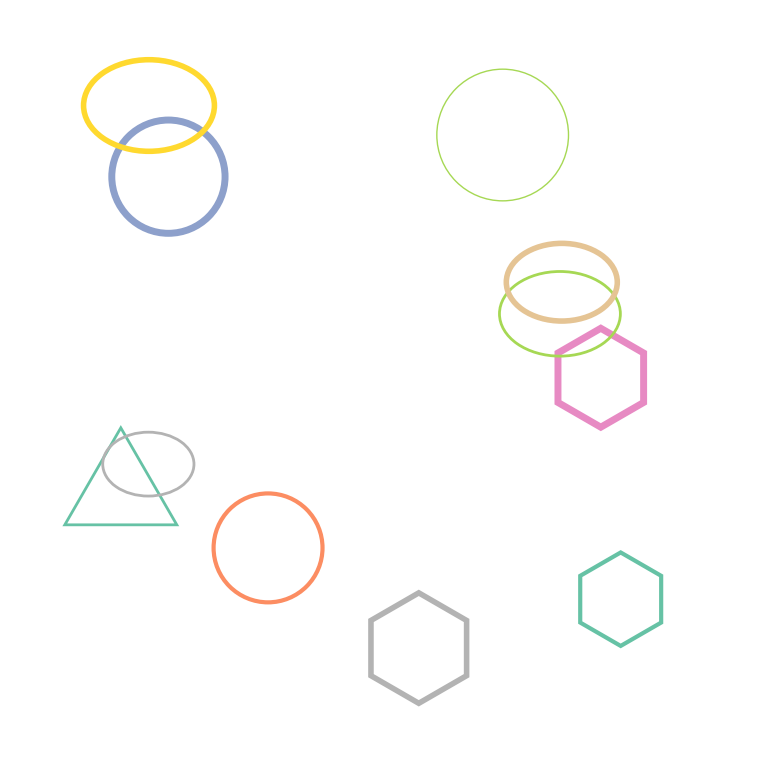[{"shape": "hexagon", "thickness": 1.5, "radius": 0.3, "center": [0.806, 0.222]}, {"shape": "triangle", "thickness": 1, "radius": 0.42, "center": [0.157, 0.36]}, {"shape": "circle", "thickness": 1.5, "radius": 0.35, "center": [0.348, 0.288]}, {"shape": "circle", "thickness": 2.5, "radius": 0.37, "center": [0.219, 0.771]}, {"shape": "hexagon", "thickness": 2.5, "radius": 0.32, "center": [0.78, 0.509]}, {"shape": "oval", "thickness": 1, "radius": 0.39, "center": [0.727, 0.592]}, {"shape": "circle", "thickness": 0.5, "radius": 0.43, "center": [0.653, 0.825]}, {"shape": "oval", "thickness": 2, "radius": 0.42, "center": [0.193, 0.863]}, {"shape": "oval", "thickness": 2, "radius": 0.36, "center": [0.73, 0.634]}, {"shape": "hexagon", "thickness": 2, "radius": 0.36, "center": [0.544, 0.158]}, {"shape": "oval", "thickness": 1, "radius": 0.3, "center": [0.193, 0.397]}]